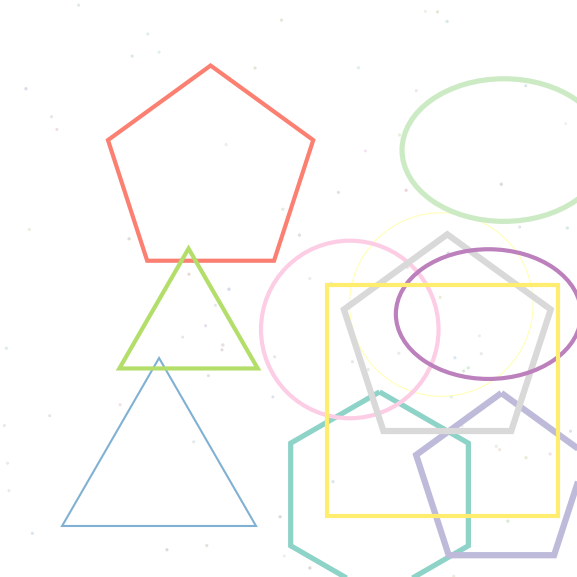[{"shape": "hexagon", "thickness": 2.5, "radius": 0.89, "center": [0.657, 0.143]}, {"shape": "circle", "thickness": 0.5, "radius": 0.79, "center": [0.764, 0.472]}, {"shape": "pentagon", "thickness": 3, "radius": 0.78, "center": [0.868, 0.163]}, {"shape": "pentagon", "thickness": 2, "radius": 0.93, "center": [0.365, 0.699]}, {"shape": "triangle", "thickness": 1, "radius": 0.97, "center": [0.275, 0.185]}, {"shape": "triangle", "thickness": 2, "radius": 0.69, "center": [0.326, 0.43]}, {"shape": "circle", "thickness": 2, "radius": 0.77, "center": [0.606, 0.429]}, {"shape": "pentagon", "thickness": 3, "radius": 0.94, "center": [0.775, 0.405]}, {"shape": "oval", "thickness": 2, "radius": 0.8, "center": [0.846, 0.455]}, {"shape": "oval", "thickness": 2.5, "radius": 0.88, "center": [0.873, 0.739]}, {"shape": "square", "thickness": 2, "radius": 1.0, "center": [0.766, 0.305]}]